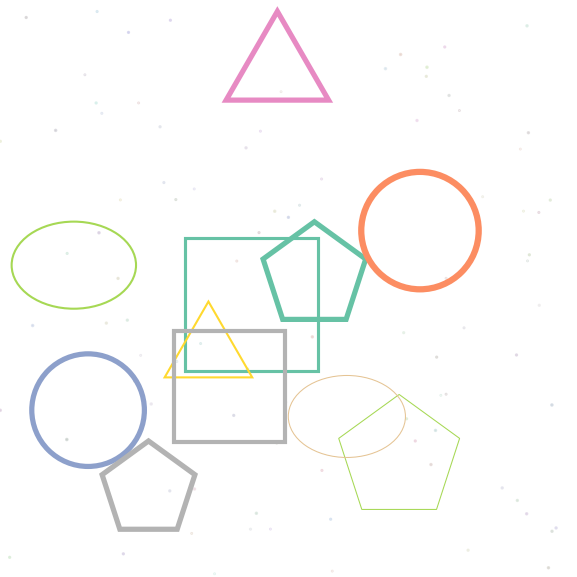[{"shape": "pentagon", "thickness": 2.5, "radius": 0.47, "center": [0.544, 0.522]}, {"shape": "square", "thickness": 1.5, "radius": 0.58, "center": [0.436, 0.472]}, {"shape": "circle", "thickness": 3, "radius": 0.51, "center": [0.727, 0.6]}, {"shape": "circle", "thickness": 2.5, "radius": 0.49, "center": [0.153, 0.289]}, {"shape": "triangle", "thickness": 2.5, "radius": 0.51, "center": [0.48, 0.877]}, {"shape": "oval", "thickness": 1, "radius": 0.54, "center": [0.128, 0.54]}, {"shape": "pentagon", "thickness": 0.5, "radius": 0.55, "center": [0.691, 0.206]}, {"shape": "triangle", "thickness": 1, "radius": 0.44, "center": [0.361, 0.389]}, {"shape": "oval", "thickness": 0.5, "radius": 0.51, "center": [0.601, 0.278]}, {"shape": "square", "thickness": 2, "radius": 0.48, "center": [0.397, 0.33]}, {"shape": "pentagon", "thickness": 2.5, "radius": 0.42, "center": [0.257, 0.151]}]